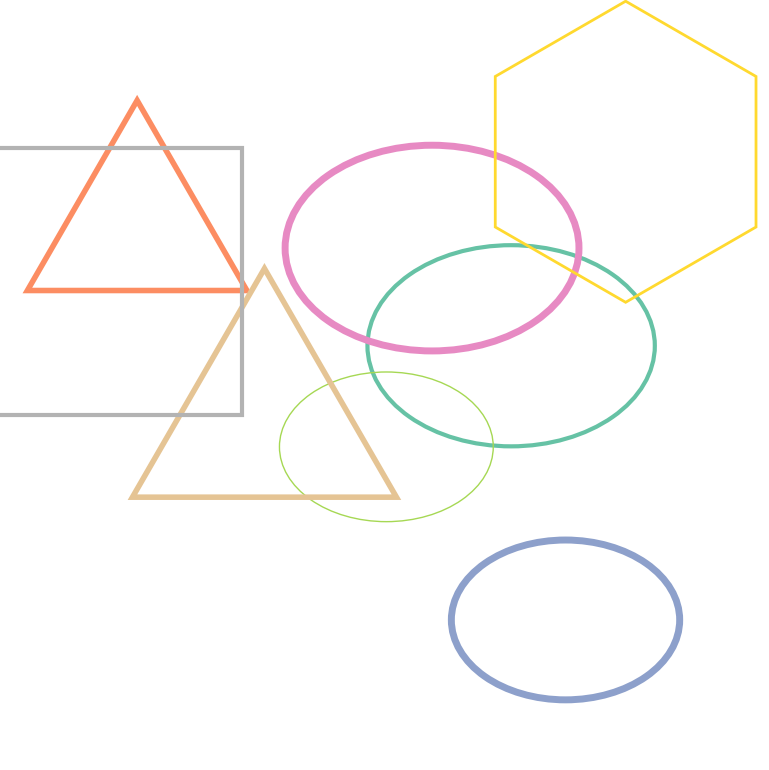[{"shape": "oval", "thickness": 1.5, "radius": 0.93, "center": [0.664, 0.551]}, {"shape": "triangle", "thickness": 2, "radius": 0.82, "center": [0.178, 0.705]}, {"shape": "oval", "thickness": 2.5, "radius": 0.74, "center": [0.734, 0.195]}, {"shape": "oval", "thickness": 2.5, "radius": 0.95, "center": [0.561, 0.678]}, {"shape": "oval", "thickness": 0.5, "radius": 0.69, "center": [0.502, 0.42]}, {"shape": "hexagon", "thickness": 1, "radius": 0.98, "center": [0.813, 0.803]}, {"shape": "triangle", "thickness": 2, "radius": 0.99, "center": [0.343, 0.453]}, {"shape": "square", "thickness": 1.5, "radius": 0.87, "center": [0.14, 0.634]}]